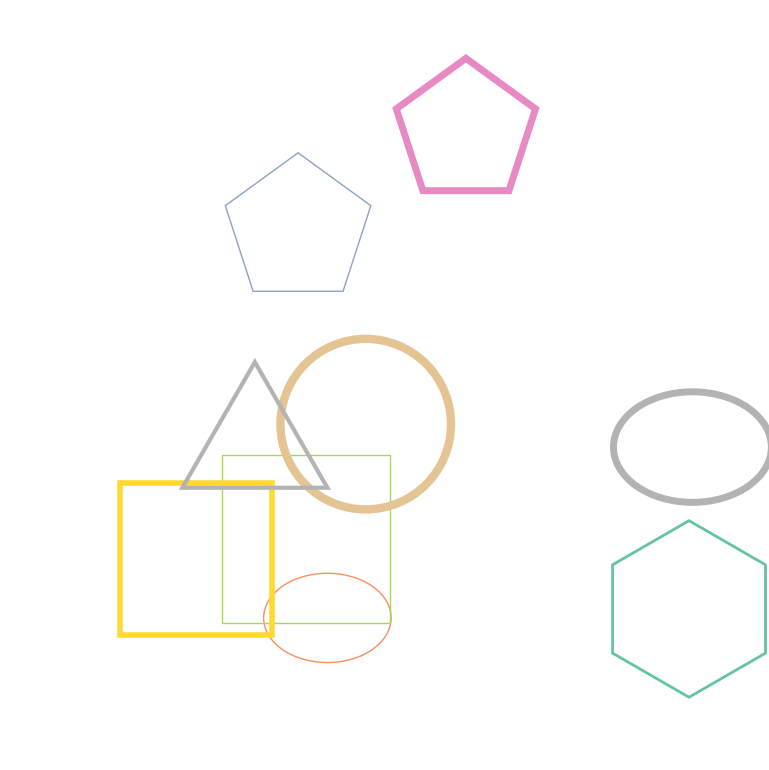[{"shape": "hexagon", "thickness": 1, "radius": 0.57, "center": [0.895, 0.209]}, {"shape": "oval", "thickness": 0.5, "radius": 0.41, "center": [0.425, 0.198]}, {"shape": "pentagon", "thickness": 0.5, "radius": 0.5, "center": [0.387, 0.702]}, {"shape": "pentagon", "thickness": 2.5, "radius": 0.48, "center": [0.605, 0.829]}, {"shape": "square", "thickness": 0.5, "radius": 0.54, "center": [0.397, 0.3]}, {"shape": "square", "thickness": 2, "radius": 0.49, "center": [0.255, 0.274]}, {"shape": "circle", "thickness": 3, "radius": 0.55, "center": [0.475, 0.449]}, {"shape": "oval", "thickness": 2.5, "radius": 0.51, "center": [0.899, 0.419]}, {"shape": "triangle", "thickness": 1.5, "radius": 0.54, "center": [0.331, 0.421]}]